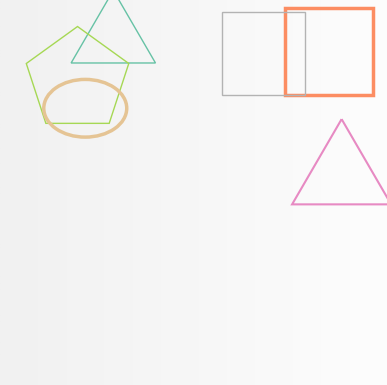[{"shape": "triangle", "thickness": 1, "radius": 0.63, "center": [0.292, 0.899]}, {"shape": "square", "thickness": 2.5, "radius": 0.56, "center": [0.849, 0.867]}, {"shape": "triangle", "thickness": 1.5, "radius": 0.74, "center": [0.882, 0.543]}, {"shape": "pentagon", "thickness": 1, "radius": 0.7, "center": [0.2, 0.792]}, {"shape": "oval", "thickness": 2.5, "radius": 0.54, "center": [0.22, 0.719]}, {"shape": "square", "thickness": 1, "radius": 0.53, "center": [0.679, 0.861]}]